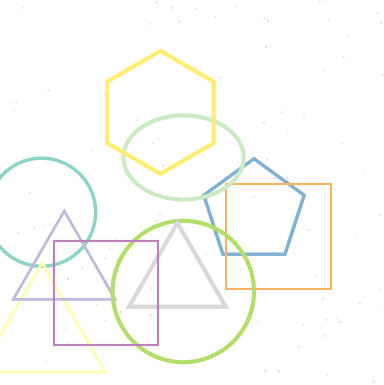[{"shape": "circle", "thickness": 2.5, "radius": 0.7, "center": [0.108, 0.449]}, {"shape": "triangle", "thickness": 2, "radius": 0.95, "center": [0.11, 0.128]}, {"shape": "triangle", "thickness": 2, "radius": 0.76, "center": [0.167, 0.299]}, {"shape": "pentagon", "thickness": 2.5, "radius": 0.69, "center": [0.66, 0.451]}, {"shape": "square", "thickness": 1.5, "radius": 0.68, "center": [0.723, 0.386]}, {"shape": "circle", "thickness": 3, "radius": 0.92, "center": [0.476, 0.243]}, {"shape": "triangle", "thickness": 3, "radius": 0.73, "center": [0.461, 0.276]}, {"shape": "square", "thickness": 1.5, "radius": 0.67, "center": [0.275, 0.239]}, {"shape": "oval", "thickness": 3, "radius": 0.78, "center": [0.477, 0.591]}, {"shape": "hexagon", "thickness": 3, "radius": 0.8, "center": [0.417, 0.708]}]